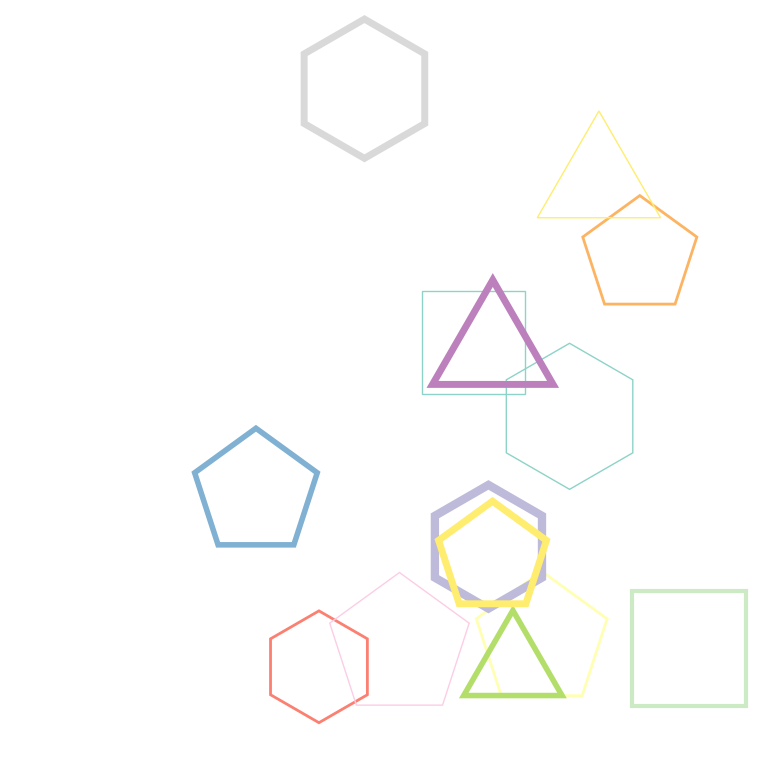[{"shape": "hexagon", "thickness": 0.5, "radius": 0.47, "center": [0.74, 0.459]}, {"shape": "square", "thickness": 0.5, "radius": 0.33, "center": [0.615, 0.555]}, {"shape": "pentagon", "thickness": 1, "radius": 0.45, "center": [0.704, 0.169]}, {"shape": "hexagon", "thickness": 3, "radius": 0.4, "center": [0.634, 0.29]}, {"shape": "hexagon", "thickness": 1, "radius": 0.36, "center": [0.414, 0.134]}, {"shape": "pentagon", "thickness": 2, "radius": 0.42, "center": [0.332, 0.36]}, {"shape": "pentagon", "thickness": 1, "radius": 0.39, "center": [0.831, 0.668]}, {"shape": "triangle", "thickness": 2, "radius": 0.37, "center": [0.666, 0.134]}, {"shape": "pentagon", "thickness": 0.5, "radius": 0.48, "center": [0.519, 0.161]}, {"shape": "hexagon", "thickness": 2.5, "radius": 0.45, "center": [0.473, 0.885]}, {"shape": "triangle", "thickness": 2.5, "radius": 0.45, "center": [0.64, 0.546]}, {"shape": "square", "thickness": 1.5, "radius": 0.37, "center": [0.895, 0.158]}, {"shape": "pentagon", "thickness": 2.5, "radius": 0.37, "center": [0.64, 0.275]}, {"shape": "triangle", "thickness": 0.5, "radius": 0.46, "center": [0.778, 0.763]}]